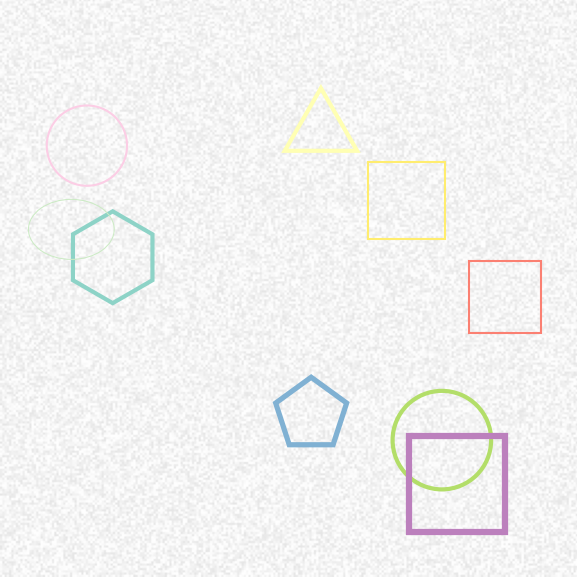[{"shape": "hexagon", "thickness": 2, "radius": 0.4, "center": [0.195, 0.554]}, {"shape": "triangle", "thickness": 2, "radius": 0.36, "center": [0.556, 0.774]}, {"shape": "square", "thickness": 1, "radius": 0.31, "center": [0.875, 0.485]}, {"shape": "pentagon", "thickness": 2.5, "radius": 0.32, "center": [0.539, 0.281]}, {"shape": "circle", "thickness": 2, "radius": 0.43, "center": [0.765, 0.237]}, {"shape": "circle", "thickness": 1, "radius": 0.35, "center": [0.15, 0.747]}, {"shape": "square", "thickness": 3, "radius": 0.42, "center": [0.792, 0.161]}, {"shape": "oval", "thickness": 0.5, "radius": 0.37, "center": [0.124, 0.602]}, {"shape": "square", "thickness": 1, "radius": 0.33, "center": [0.704, 0.652]}]